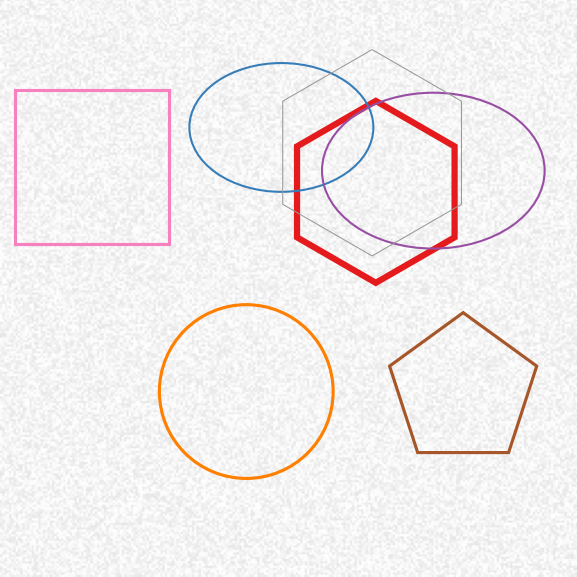[{"shape": "hexagon", "thickness": 3, "radius": 0.79, "center": [0.651, 0.667]}, {"shape": "oval", "thickness": 1, "radius": 0.8, "center": [0.487, 0.778]}, {"shape": "oval", "thickness": 1, "radius": 0.96, "center": [0.75, 0.704]}, {"shape": "circle", "thickness": 1.5, "radius": 0.75, "center": [0.426, 0.321]}, {"shape": "pentagon", "thickness": 1.5, "radius": 0.67, "center": [0.802, 0.324]}, {"shape": "square", "thickness": 1.5, "radius": 0.67, "center": [0.16, 0.71]}, {"shape": "hexagon", "thickness": 0.5, "radius": 0.89, "center": [0.644, 0.735]}]